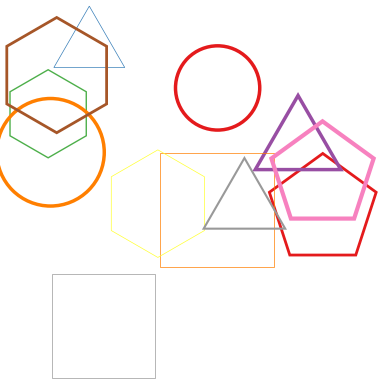[{"shape": "circle", "thickness": 2.5, "radius": 0.55, "center": [0.565, 0.772]}, {"shape": "pentagon", "thickness": 2, "radius": 0.73, "center": [0.838, 0.456]}, {"shape": "triangle", "thickness": 0.5, "radius": 0.53, "center": [0.232, 0.878]}, {"shape": "hexagon", "thickness": 1, "radius": 0.57, "center": [0.125, 0.704]}, {"shape": "triangle", "thickness": 2.5, "radius": 0.64, "center": [0.774, 0.624]}, {"shape": "circle", "thickness": 2.5, "radius": 0.7, "center": [0.131, 0.604]}, {"shape": "square", "thickness": 0.5, "radius": 0.74, "center": [0.565, 0.455]}, {"shape": "hexagon", "thickness": 0.5, "radius": 0.7, "center": [0.41, 0.471]}, {"shape": "hexagon", "thickness": 2, "radius": 0.75, "center": [0.147, 0.805]}, {"shape": "pentagon", "thickness": 3, "radius": 0.7, "center": [0.838, 0.545]}, {"shape": "triangle", "thickness": 1.5, "radius": 0.61, "center": [0.635, 0.467]}, {"shape": "square", "thickness": 0.5, "radius": 0.67, "center": [0.269, 0.154]}]